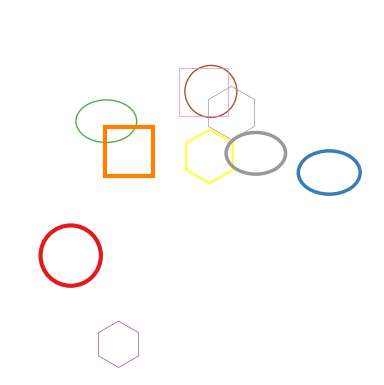[{"shape": "circle", "thickness": 3, "radius": 0.39, "center": [0.184, 0.336]}, {"shape": "oval", "thickness": 2.5, "radius": 0.4, "center": [0.855, 0.552]}, {"shape": "oval", "thickness": 1, "radius": 0.39, "center": [0.276, 0.685]}, {"shape": "hexagon", "thickness": 0.5, "radius": 0.3, "center": [0.308, 0.106]}, {"shape": "square", "thickness": 3, "radius": 0.31, "center": [0.334, 0.606]}, {"shape": "hexagon", "thickness": 1.5, "radius": 0.35, "center": [0.544, 0.594]}, {"shape": "circle", "thickness": 1, "radius": 0.34, "center": [0.548, 0.763]}, {"shape": "square", "thickness": 0.5, "radius": 0.31, "center": [0.529, 0.761]}, {"shape": "hexagon", "thickness": 0.5, "radius": 0.35, "center": [0.601, 0.707]}, {"shape": "oval", "thickness": 2.5, "radius": 0.39, "center": [0.664, 0.602]}]